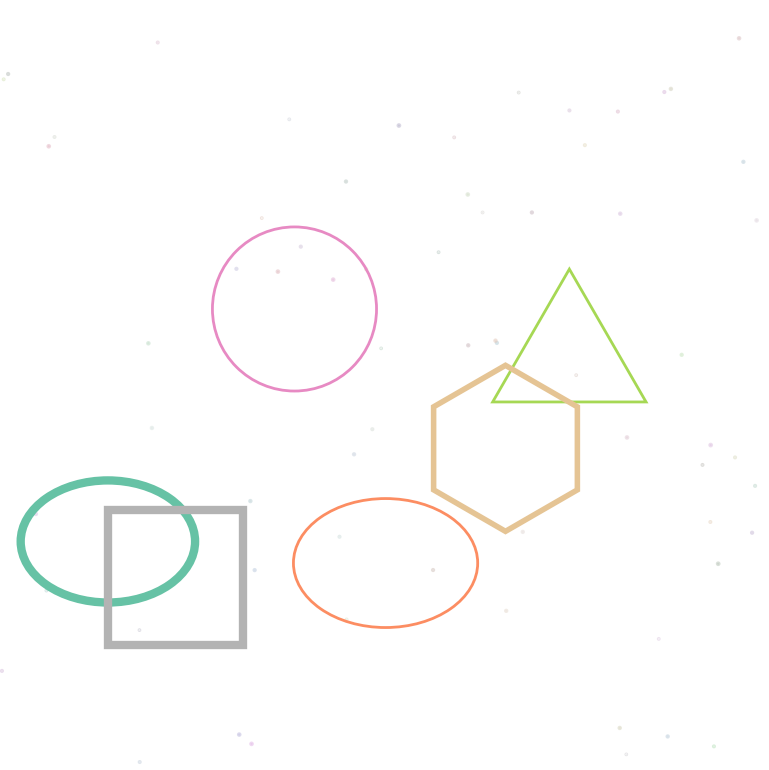[{"shape": "oval", "thickness": 3, "radius": 0.57, "center": [0.14, 0.297]}, {"shape": "oval", "thickness": 1, "radius": 0.6, "center": [0.501, 0.269]}, {"shape": "circle", "thickness": 1, "radius": 0.53, "center": [0.382, 0.599]}, {"shape": "triangle", "thickness": 1, "radius": 0.58, "center": [0.739, 0.535]}, {"shape": "hexagon", "thickness": 2, "radius": 0.54, "center": [0.656, 0.418]}, {"shape": "square", "thickness": 3, "radius": 0.44, "center": [0.228, 0.25]}]